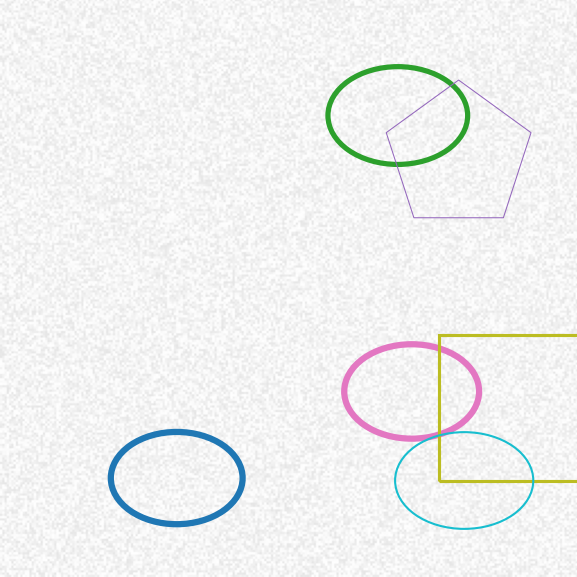[{"shape": "oval", "thickness": 3, "radius": 0.57, "center": [0.306, 0.171]}, {"shape": "oval", "thickness": 2.5, "radius": 0.6, "center": [0.689, 0.799]}, {"shape": "pentagon", "thickness": 0.5, "radius": 0.66, "center": [0.794, 0.729]}, {"shape": "oval", "thickness": 3, "radius": 0.58, "center": [0.713, 0.321]}, {"shape": "square", "thickness": 1.5, "radius": 0.63, "center": [0.887, 0.293]}, {"shape": "oval", "thickness": 1, "radius": 0.6, "center": [0.804, 0.167]}]